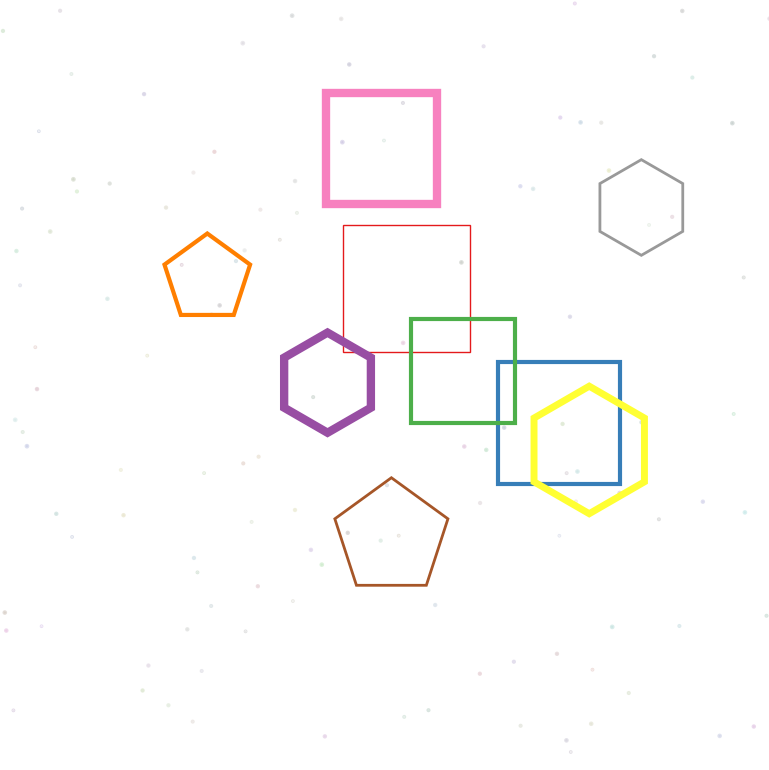[{"shape": "square", "thickness": 0.5, "radius": 0.41, "center": [0.528, 0.625]}, {"shape": "square", "thickness": 1.5, "radius": 0.39, "center": [0.726, 0.451]}, {"shape": "square", "thickness": 1.5, "radius": 0.34, "center": [0.602, 0.518]}, {"shape": "hexagon", "thickness": 3, "radius": 0.33, "center": [0.425, 0.503]}, {"shape": "pentagon", "thickness": 1.5, "radius": 0.29, "center": [0.269, 0.638]}, {"shape": "hexagon", "thickness": 2.5, "radius": 0.41, "center": [0.765, 0.416]}, {"shape": "pentagon", "thickness": 1, "radius": 0.39, "center": [0.508, 0.302]}, {"shape": "square", "thickness": 3, "radius": 0.36, "center": [0.496, 0.808]}, {"shape": "hexagon", "thickness": 1, "radius": 0.31, "center": [0.833, 0.731]}]